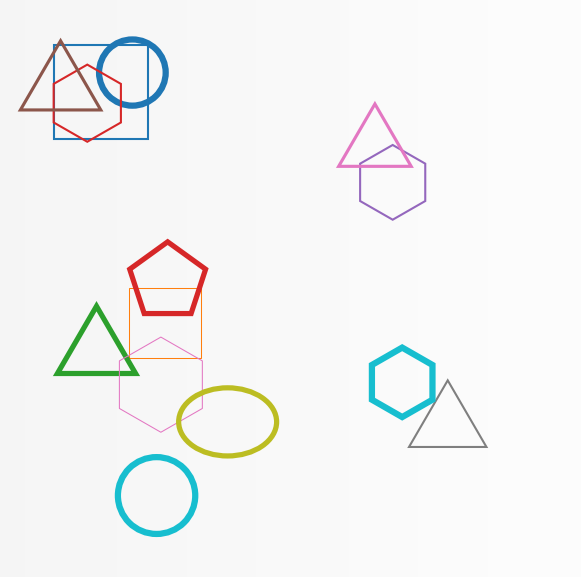[{"shape": "circle", "thickness": 3, "radius": 0.29, "center": [0.228, 0.873]}, {"shape": "square", "thickness": 1, "radius": 0.4, "center": [0.174, 0.84]}, {"shape": "square", "thickness": 0.5, "radius": 0.31, "center": [0.284, 0.44]}, {"shape": "triangle", "thickness": 2.5, "radius": 0.39, "center": [0.166, 0.391]}, {"shape": "hexagon", "thickness": 1, "radius": 0.33, "center": [0.15, 0.82]}, {"shape": "pentagon", "thickness": 2.5, "radius": 0.34, "center": [0.288, 0.512]}, {"shape": "hexagon", "thickness": 1, "radius": 0.32, "center": [0.676, 0.683]}, {"shape": "triangle", "thickness": 1.5, "radius": 0.4, "center": [0.104, 0.849]}, {"shape": "hexagon", "thickness": 0.5, "radius": 0.41, "center": [0.277, 0.333]}, {"shape": "triangle", "thickness": 1.5, "radius": 0.36, "center": [0.645, 0.747]}, {"shape": "triangle", "thickness": 1, "radius": 0.38, "center": [0.77, 0.264]}, {"shape": "oval", "thickness": 2.5, "radius": 0.42, "center": [0.392, 0.269]}, {"shape": "circle", "thickness": 3, "radius": 0.33, "center": [0.269, 0.141]}, {"shape": "hexagon", "thickness": 3, "radius": 0.3, "center": [0.692, 0.337]}]